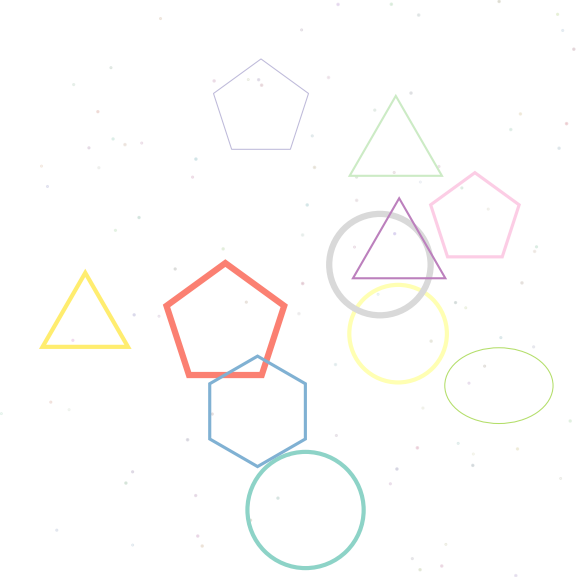[{"shape": "circle", "thickness": 2, "radius": 0.5, "center": [0.529, 0.116]}, {"shape": "circle", "thickness": 2, "radius": 0.42, "center": [0.689, 0.421]}, {"shape": "pentagon", "thickness": 0.5, "radius": 0.43, "center": [0.452, 0.811]}, {"shape": "pentagon", "thickness": 3, "radius": 0.54, "center": [0.39, 0.436]}, {"shape": "hexagon", "thickness": 1.5, "radius": 0.48, "center": [0.446, 0.287]}, {"shape": "oval", "thickness": 0.5, "radius": 0.47, "center": [0.864, 0.331]}, {"shape": "pentagon", "thickness": 1.5, "radius": 0.4, "center": [0.822, 0.62]}, {"shape": "circle", "thickness": 3, "radius": 0.44, "center": [0.658, 0.541]}, {"shape": "triangle", "thickness": 1, "radius": 0.46, "center": [0.691, 0.563]}, {"shape": "triangle", "thickness": 1, "radius": 0.46, "center": [0.685, 0.741]}, {"shape": "triangle", "thickness": 2, "radius": 0.43, "center": [0.148, 0.441]}]